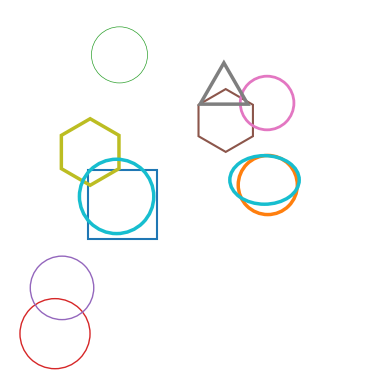[{"shape": "square", "thickness": 1.5, "radius": 0.45, "center": [0.319, 0.468]}, {"shape": "circle", "thickness": 2.5, "radius": 0.38, "center": [0.696, 0.519]}, {"shape": "circle", "thickness": 0.5, "radius": 0.36, "center": [0.31, 0.857]}, {"shape": "circle", "thickness": 1, "radius": 0.45, "center": [0.143, 0.133]}, {"shape": "circle", "thickness": 1, "radius": 0.41, "center": [0.161, 0.252]}, {"shape": "hexagon", "thickness": 1.5, "radius": 0.41, "center": [0.586, 0.687]}, {"shape": "circle", "thickness": 2, "radius": 0.35, "center": [0.694, 0.732]}, {"shape": "triangle", "thickness": 2.5, "radius": 0.36, "center": [0.582, 0.765]}, {"shape": "hexagon", "thickness": 2.5, "radius": 0.43, "center": [0.234, 0.605]}, {"shape": "circle", "thickness": 2.5, "radius": 0.48, "center": [0.303, 0.49]}, {"shape": "oval", "thickness": 2.5, "radius": 0.45, "center": [0.687, 0.533]}]